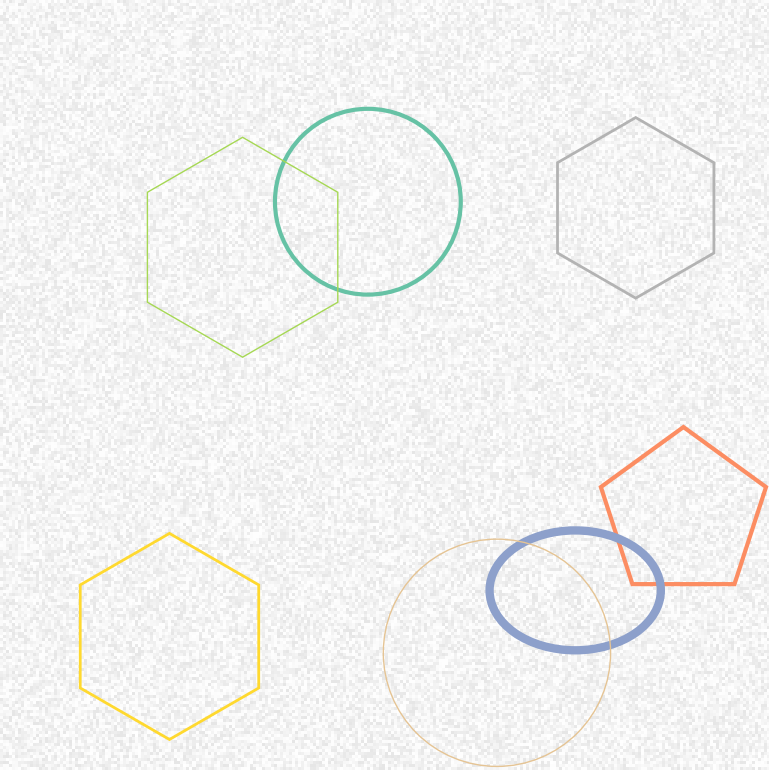[{"shape": "circle", "thickness": 1.5, "radius": 0.6, "center": [0.478, 0.738]}, {"shape": "pentagon", "thickness": 1.5, "radius": 0.56, "center": [0.888, 0.333]}, {"shape": "oval", "thickness": 3, "radius": 0.56, "center": [0.747, 0.233]}, {"shape": "hexagon", "thickness": 0.5, "radius": 0.71, "center": [0.315, 0.679]}, {"shape": "hexagon", "thickness": 1, "radius": 0.67, "center": [0.22, 0.173]}, {"shape": "circle", "thickness": 0.5, "radius": 0.74, "center": [0.645, 0.152]}, {"shape": "hexagon", "thickness": 1, "radius": 0.59, "center": [0.826, 0.73]}]